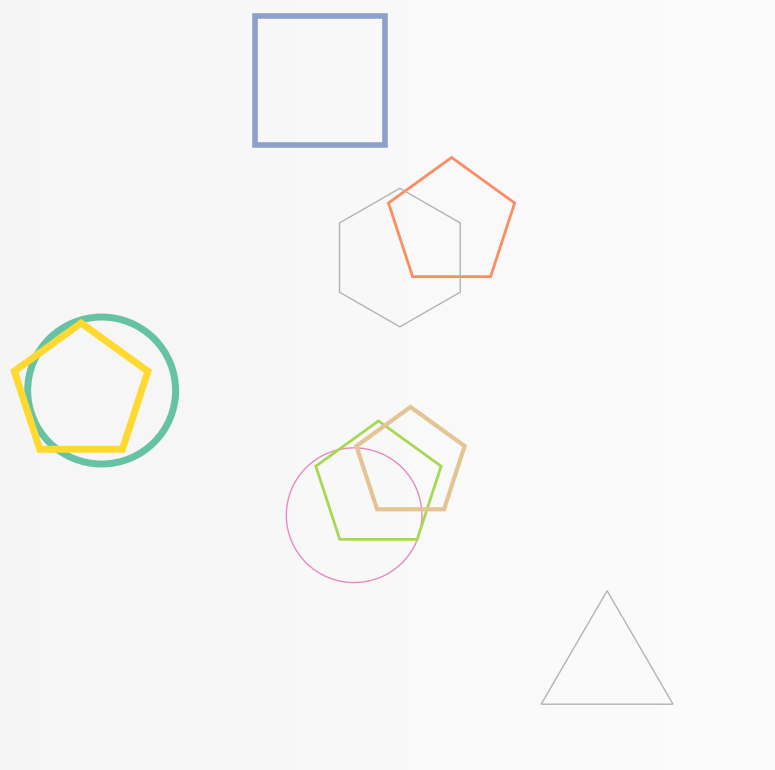[{"shape": "circle", "thickness": 2.5, "radius": 0.48, "center": [0.131, 0.493]}, {"shape": "pentagon", "thickness": 1, "radius": 0.43, "center": [0.583, 0.71]}, {"shape": "square", "thickness": 2, "radius": 0.42, "center": [0.413, 0.896]}, {"shape": "circle", "thickness": 0.5, "radius": 0.44, "center": [0.457, 0.331]}, {"shape": "pentagon", "thickness": 1, "radius": 0.43, "center": [0.488, 0.368]}, {"shape": "pentagon", "thickness": 2.5, "radius": 0.45, "center": [0.105, 0.49]}, {"shape": "pentagon", "thickness": 1.5, "radius": 0.37, "center": [0.53, 0.398]}, {"shape": "triangle", "thickness": 0.5, "radius": 0.49, "center": [0.783, 0.135]}, {"shape": "hexagon", "thickness": 0.5, "radius": 0.45, "center": [0.516, 0.666]}]